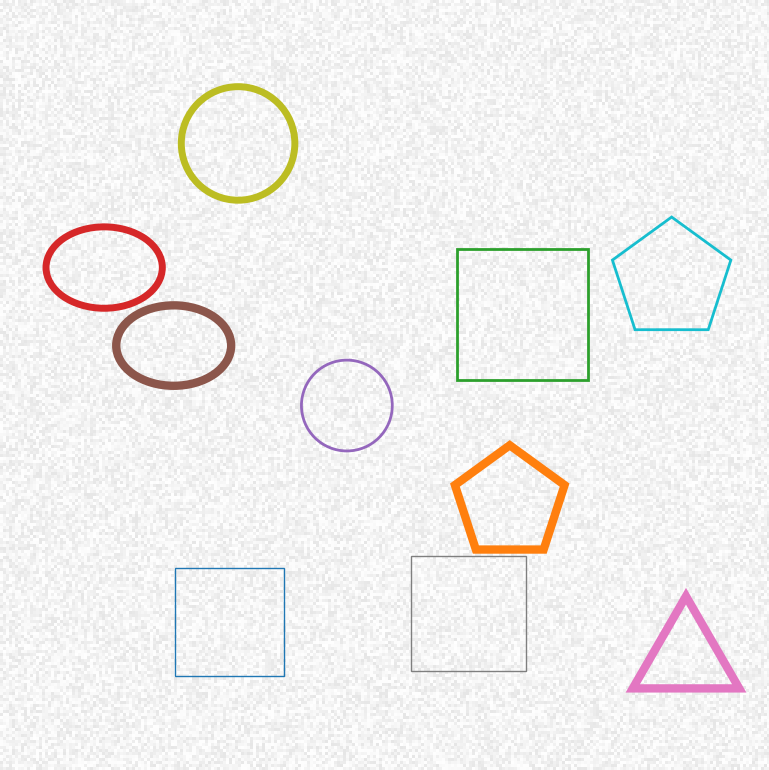[{"shape": "square", "thickness": 0.5, "radius": 0.35, "center": [0.298, 0.192]}, {"shape": "pentagon", "thickness": 3, "radius": 0.37, "center": [0.662, 0.347]}, {"shape": "square", "thickness": 1, "radius": 0.42, "center": [0.678, 0.592]}, {"shape": "oval", "thickness": 2.5, "radius": 0.38, "center": [0.135, 0.653]}, {"shape": "circle", "thickness": 1, "radius": 0.29, "center": [0.45, 0.473]}, {"shape": "oval", "thickness": 3, "radius": 0.37, "center": [0.226, 0.551]}, {"shape": "triangle", "thickness": 3, "radius": 0.4, "center": [0.891, 0.146]}, {"shape": "square", "thickness": 0.5, "radius": 0.37, "center": [0.609, 0.204]}, {"shape": "circle", "thickness": 2.5, "radius": 0.37, "center": [0.309, 0.814]}, {"shape": "pentagon", "thickness": 1, "radius": 0.4, "center": [0.872, 0.637]}]